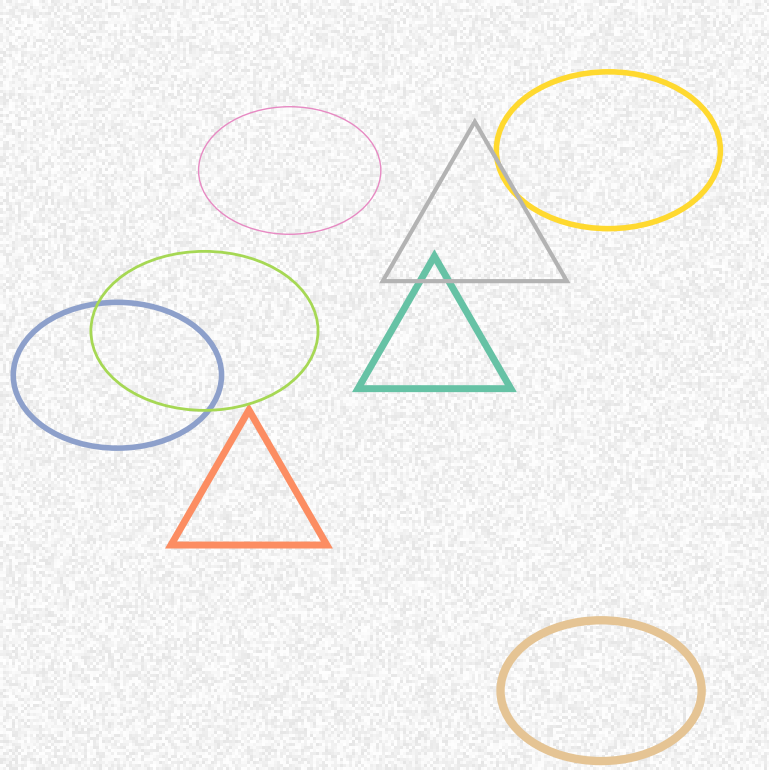[{"shape": "triangle", "thickness": 2.5, "radius": 0.57, "center": [0.564, 0.553]}, {"shape": "triangle", "thickness": 2.5, "radius": 0.58, "center": [0.323, 0.351]}, {"shape": "oval", "thickness": 2, "radius": 0.68, "center": [0.152, 0.513]}, {"shape": "oval", "thickness": 0.5, "radius": 0.59, "center": [0.376, 0.779]}, {"shape": "oval", "thickness": 1, "radius": 0.74, "center": [0.266, 0.57]}, {"shape": "oval", "thickness": 2, "radius": 0.73, "center": [0.79, 0.805]}, {"shape": "oval", "thickness": 3, "radius": 0.65, "center": [0.781, 0.103]}, {"shape": "triangle", "thickness": 1.5, "radius": 0.69, "center": [0.617, 0.704]}]